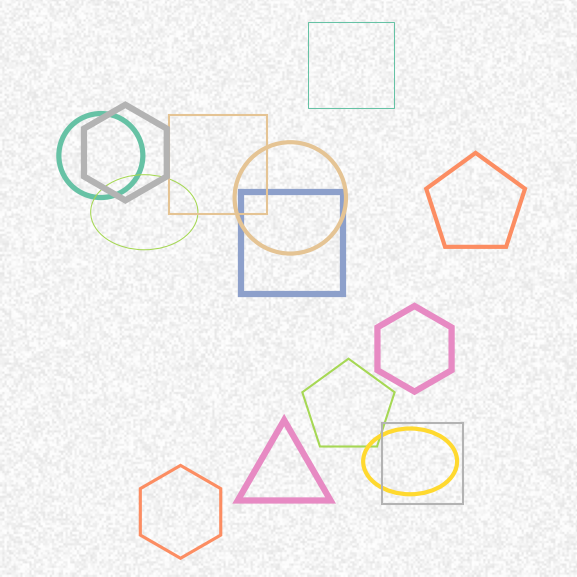[{"shape": "square", "thickness": 0.5, "radius": 0.37, "center": [0.608, 0.887]}, {"shape": "circle", "thickness": 2.5, "radius": 0.36, "center": [0.175, 0.73]}, {"shape": "pentagon", "thickness": 2, "radius": 0.45, "center": [0.824, 0.644]}, {"shape": "hexagon", "thickness": 1.5, "radius": 0.4, "center": [0.313, 0.113]}, {"shape": "square", "thickness": 3, "radius": 0.44, "center": [0.506, 0.578]}, {"shape": "triangle", "thickness": 3, "radius": 0.46, "center": [0.492, 0.179]}, {"shape": "hexagon", "thickness": 3, "radius": 0.37, "center": [0.718, 0.395]}, {"shape": "oval", "thickness": 0.5, "radius": 0.46, "center": [0.25, 0.632]}, {"shape": "pentagon", "thickness": 1, "radius": 0.42, "center": [0.603, 0.294]}, {"shape": "oval", "thickness": 2, "radius": 0.41, "center": [0.71, 0.2]}, {"shape": "square", "thickness": 1, "radius": 0.43, "center": [0.378, 0.714]}, {"shape": "circle", "thickness": 2, "radius": 0.48, "center": [0.503, 0.656]}, {"shape": "hexagon", "thickness": 3, "radius": 0.41, "center": [0.217, 0.735]}, {"shape": "square", "thickness": 1, "radius": 0.35, "center": [0.731, 0.196]}]